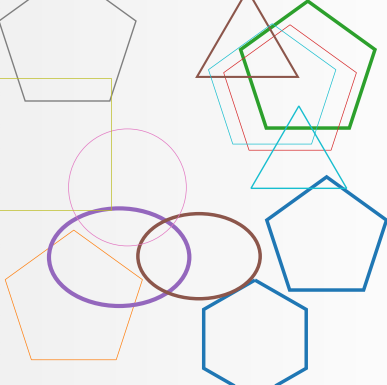[{"shape": "pentagon", "thickness": 2.5, "radius": 0.81, "center": [0.843, 0.378]}, {"shape": "hexagon", "thickness": 2.5, "radius": 0.76, "center": [0.658, 0.12]}, {"shape": "pentagon", "thickness": 0.5, "radius": 0.93, "center": [0.19, 0.216]}, {"shape": "pentagon", "thickness": 2.5, "radius": 0.91, "center": [0.794, 0.815]}, {"shape": "pentagon", "thickness": 0.5, "radius": 0.9, "center": [0.749, 0.756]}, {"shape": "oval", "thickness": 3, "radius": 0.91, "center": [0.308, 0.332]}, {"shape": "oval", "thickness": 2.5, "radius": 0.79, "center": [0.514, 0.335]}, {"shape": "triangle", "thickness": 1.5, "radius": 0.75, "center": [0.638, 0.875]}, {"shape": "circle", "thickness": 0.5, "radius": 0.76, "center": [0.329, 0.513]}, {"shape": "pentagon", "thickness": 1, "radius": 0.93, "center": [0.174, 0.888]}, {"shape": "square", "thickness": 0.5, "radius": 0.86, "center": [0.115, 0.625]}, {"shape": "pentagon", "thickness": 0.5, "radius": 0.86, "center": [0.702, 0.766]}, {"shape": "triangle", "thickness": 1, "radius": 0.71, "center": [0.771, 0.582]}]